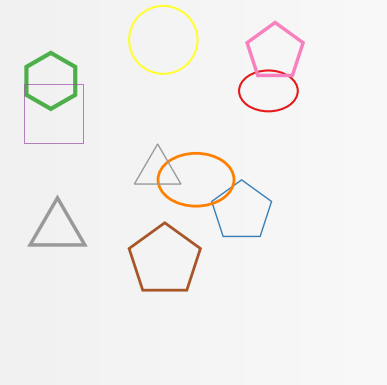[{"shape": "oval", "thickness": 1.5, "radius": 0.38, "center": [0.693, 0.764]}, {"shape": "pentagon", "thickness": 1, "radius": 0.41, "center": [0.624, 0.452]}, {"shape": "hexagon", "thickness": 3, "radius": 0.36, "center": [0.131, 0.79]}, {"shape": "square", "thickness": 0.5, "radius": 0.38, "center": [0.138, 0.706]}, {"shape": "oval", "thickness": 2, "radius": 0.49, "center": [0.506, 0.533]}, {"shape": "circle", "thickness": 1.5, "radius": 0.44, "center": [0.421, 0.896]}, {"shape": "pentagon", "thickness": 2, "radius": 0.48, "center": [0.425, 0.325]}, {"shape": "pentagon", "thickness": 2.5, "radius": 0.38, "center": [0.71, 0.866]}, {"shape": "triangle", "thickness": 1, "radius": 0.35, "center": [0.407, 0.557]}, {"shape": "triangle", "thickness": 2.5, "radius": 0.41, "center": [0.148, 0.405]}]